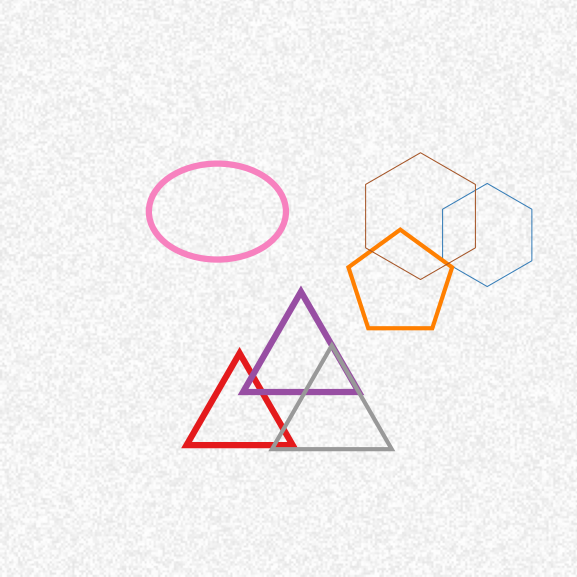[{"shape": "triangle", "thickness": 3, "radius": 0.53, "center": [0.415, 0.281]}, {"shape": "hexagon", "thickness": 0.5, "radius": 0.45, "center": [0.844, 0.592]}, {"shape": "triangle", "thickness": 3, "radius": 0.58, "center": [0.521, 0.378]}, {"shape": "pentagon", "thickness": 2, "radius": 0.47, "center": [0.693, 0.507]}, {"shape": "hexagon", "thickness": 0.5, "radius": 0.55, "center": [0.728, 0.625]}, {"shape": "oval", "thickness": 3, "radius": 0.59, "center": [0.376, 0.633]}, {"shape": "triangle", "thickness": 2, "radius": 0.6, "center": [0.575, 0.281]}]